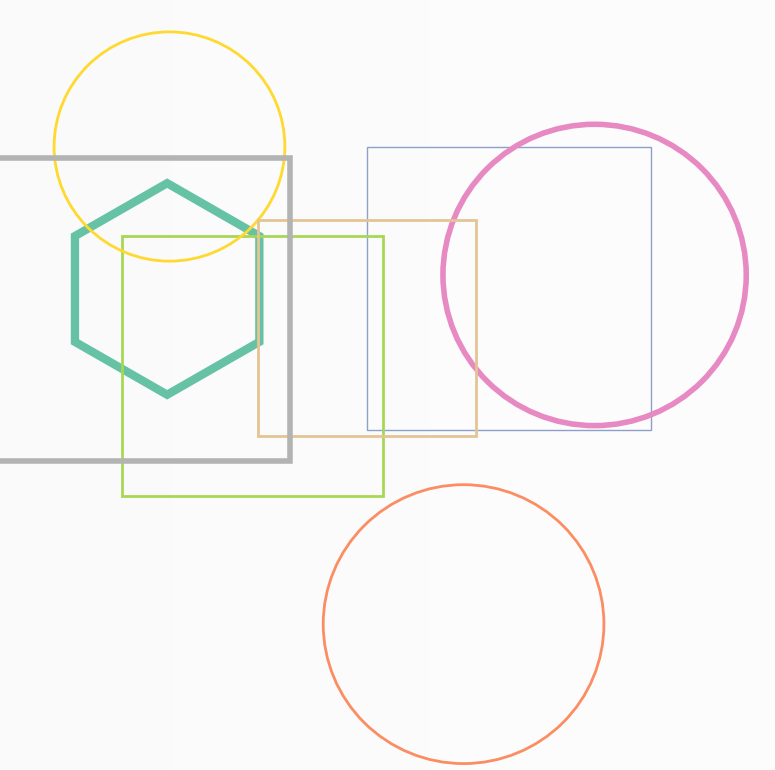[{"shape": "hexagon", "thickness": 3, "radius": 0.69, "center": [0.216, 0.625]}, {"shape": "circle", "thickness": 1, "radius": 0.91, "center": [0.598, 0.189]}, {"shape": "square", "thickness": 0.5, "radius": 0.92, "center": [0.657, 0.625]}, {"shape": "circle", "thickness": 2, "radius": 0.98, "center": [0.767, 0.643]}, {"shape": "square", "thickness": 1, "radius": 0.84, "center": [0.326, 0.525]}, {"shape": "circle", "thickness": 1, "radius": 0.74, "center": [0.219, 0.81]}, {"shape": "square", "thickness": 1, "radius": 0.7, "center": [0.473, 0.574]}, {"shape": "square", "thickness": 2, "radius": 0.99, "center": [0.177, 0.598]}]